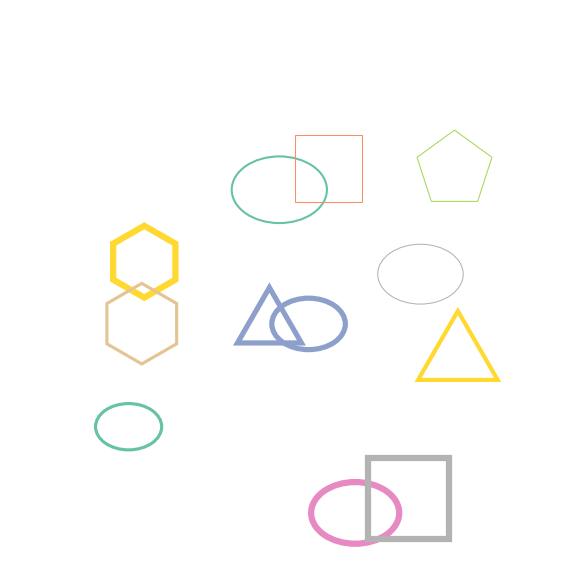[{"shape": "oval", "thickness": 1, "radius": 0.41, "center": [0.484, 0.671]}, {"shape": "oval", "thickness": 1.5, "radius": 0.29, "center": [0.223, 0.26]}, {"shape": "square", "thickness": 0.5, "radius": 0.29, "center": [0.569, 0.708]}, {"shape": "oval", "thickness": 2.5, "radius": 0.32, "center": [0.534, 0.438]}, {"shape": "triangle", "thickness": 2.5, "radius": 0.32, "center": [0.467, 0.437]}, {"shape": "oval", "thickness": 3, "radius": 0.38, "center": [0.615, 0.111]}, {"shape": "pentagon", "thickness": 0.5, "radius": 0.34, "center": [0.787, 0.706]}, {"shape": "triangle", "thickness": 2, "radius": 0.4, "center": [0.793, 0.381]}, {"shape": "hexagon", "thickness": 3, "radius": 0.31, "center": [0.25, 0.546]}, {"shape": "hexagon", "thickness": 1.5, "radius": 0.35, "center": [0.245, 0.439]}, {"shape": "oval", "thickness": 0.5, "radius": 0.37, "center": [0.728, 0.524]}, {"shape": "square", "thickness": 3, "radius": 0.35, "center": [0.707, 0.136]}]